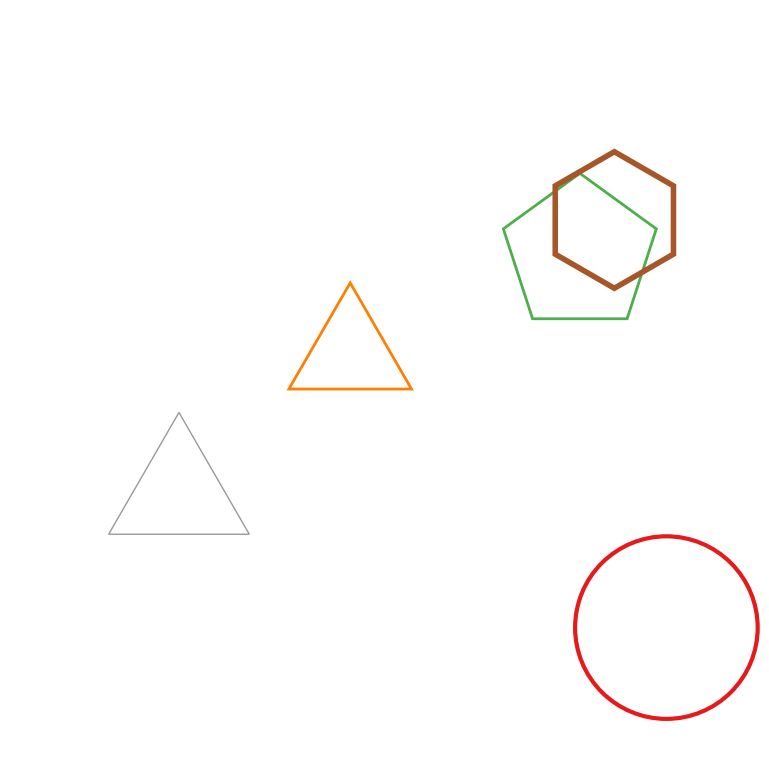[{"shape": "circle", "thickness": 1.5, "radius": 0.59, "center": [0.865, 0.185]}, {"shape": "pentagon", "thickness": 1, "radius": 0.52, "center": [0.753, 0.671]}, {"shape": "triangle", "thickness": 1, "radius": 0.46, "center": [0.455, 0.541]}, {"shape": "hexagon", "thickness": 2, "radius": 0.44, "center": [0.798, 0.714]}, {"shape": "triangle", "thickness": 0.5, "radius": 0.53, "center": [0.232, 0.359]}]